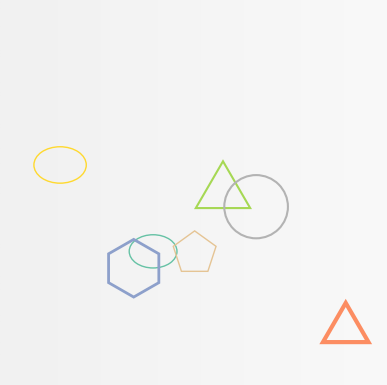[{"shape": "oval", "thickness": 1, "radius": 0.31, "center": [0.395, 0.347]}, {"shape": "triangle", "thickness": 3, "radius": 0.34, "center": [0.892, 0.145]}, {"shape": "hexagon", "thickness": 2, "radius": 0.37, "center": [0.345, 0.303]}, {"shape": "triangle", "thickness": 1.5, "radius": 0.4, "center": [0.575, 0.5]}, {"shape": "oval", "thickness": 1, "radius": 0.34, "center": [0.155, 0.572]}, {"shape": "pentagon", "thickness": 1, "radius": 0.29, "center": [0.502, 0.342]}, {"shape": "circle", "thickness": 1.5, "radius": 0.41, "center": [0.661, 0.463]}]